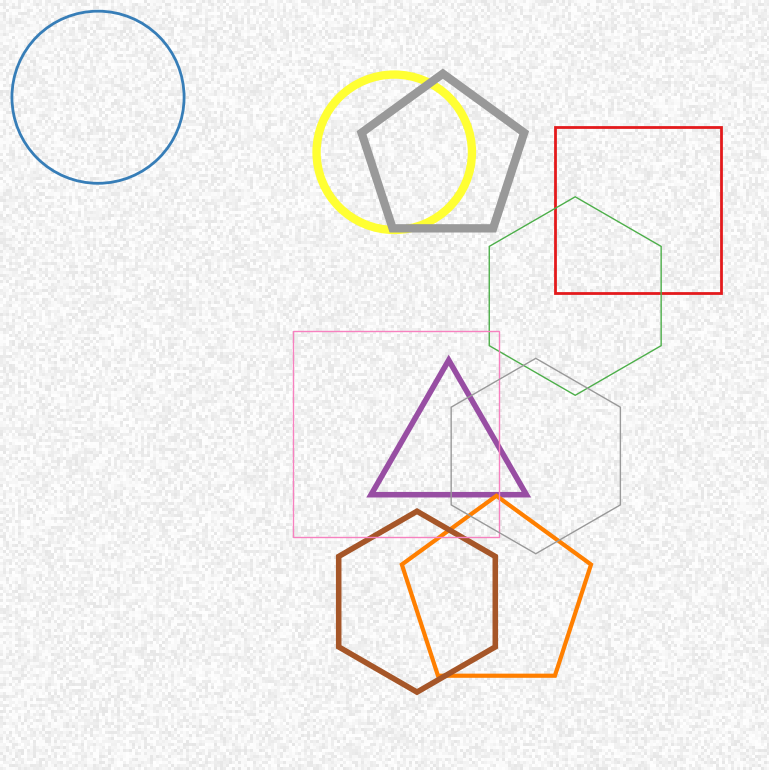[{"shape": "square", "thickness": 1, "radius": 0.54, "center": [0.829, 0.727]}, {"shape": "circle", "thickness": 1, "radius": 0.56, "center": [0.127, 0.874]}, {"shape": "hexagon", "thickness": 0.5, "radius": 0.64, "center": [0.747, 0.616]}, {"shape": "triangle", "thickness": 2, "radius": 0.58, "center": [0.583, 0.416]}, {"shape": "pentagon", "thickness": 1.5, "radius": 0.65, "center": [0.645, 0.227]}, {"shape": "circle", "thickness": 3, "radius": 0.5, "center": [0.512, 0.802]}, {"shape": "hexagon", "thickness": 2, "radius": 0.59, "center": [0.542, 0.219]}, {"shape": "square", "thickness": 0.5, "radius": 0.67, "center": [0.514, 0.436]}, {"shape": "hexagon", "thickness": 0.5, "radius": 0.63, "center": [0.696, 0.408]}, {"shape": "pentagon", "thickness": 3, "radius": 0.56, "center": [0.575, 0.793]}]